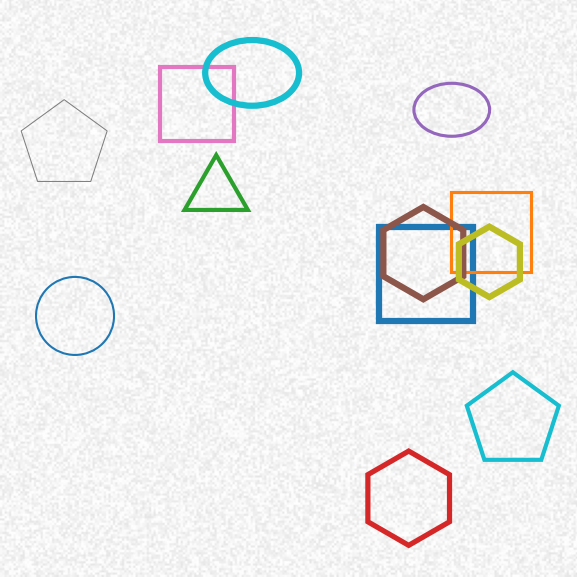[{"shape": "circle", "thickness": 1, "radius": 0.34, "center": [0.13, 0.452]}, {"shape": "square", "thickness": 3, "radius": 0.41, "center": [0.737, 0.525]}, {"shape": "square", "thickness": 1.5, "radius": 0.35, "center": [0.85, 0.598]}, {"shape": "triangle", "thickness": 2, "radius": 0.32, "center": [0.374, 0.667]}, {"shape": "hexagon", "thickness": 2.5, "radius": 0.41, "center": [0.708, 0.136]}, {"shape": "oval", "thickness": 1.5, "radius": 0.33, "center": [0.782, 0.809]}, {"shape": "hexagon", "thickness": 3, "radius": 0.4, "center": [0.733, 0.561]}, {"shape": "square", "thickness": 2, "radius": 0.32, "center": [0.341, 0.819]}, {"shape": "pentagon", "thickness": 0.5, "radius": 0.39, "center": [0.111, 0.748]}, {"shape": "hexagon", "thickness": 3, "radius": 0.31, "center": [0.847, 0.546]}, {"shape": "pentagon", "thickness": 2, "radius": 0.42, "center": [0.888, 0.271]}, {"shape": "oval", "thickness": 3, "radius": 0.41, "center": [0.437, 0.873]}]